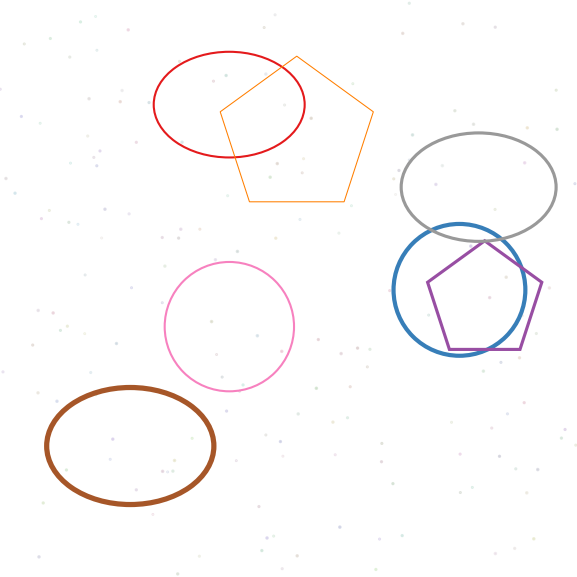[{"shape": "oval", "thickness": 1, "radius": 0.65, "center": [0.397, 0.818]}, {"shape": "circle", "thickness": 2, "radius": 0.57, "center": [0.796, 0.497]}, {"shape": "pentagon", "thickness": 1.5, "radius": 0.52, "center": [0.839, 0.478]}, {"shape": "pentagon", "thickness": 0.5, "radius": 0.7, "center": [0.514, 0.762]}, {"shape": "oval", "thickness": 2.5, "radius": 0.72, "center": [0.226, 0.227]}, {"shape": "circle", "thickness": 1, "radius": 0.56, "center": [0.397, 0.434]}, {"shape": "oval", "thickness": 1.5, "radius": 0.67, "center": [0.829, 0.675]}]